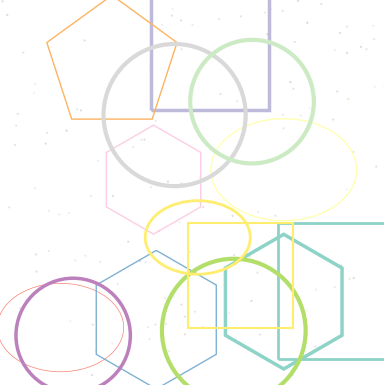[{"shape": "hexagon", "thickness": 2.5, "radius": 0.87, "center": [0.737, 0.216]}, {"shape": "square", "thickness": 2, "radius": 0.88, "center": [0.898, 0.244]}, {"shape": "oval", "thickness": 1, "radius": 0.95, "center": [0.737, 0.559]}, {"shape": "square", "thickness": 2.5, "radius": 0.77, "center": [0.545, 0.867]}, {"shape": "oval", "thickness": 0.5, "radius": 0.82, "center": [0.157, 0.149]}, {"shape": "hexagon", "thickness": 1, "radius": 0.9, "center": [0.406, 0.17]}, {"shape": "pentagon", "thickness": 1, "radius": 0.89, "center": [0.291, 0.835]}, {"shape": "circle", "thickness": 3, "radius": 0.93, "center": [0.607, 0.141]}, {"shape": "hexagon", "thickness": 1, "radius": 0.71, "center": [0.399, 0.533]}, {"shape": "circle", "thickness": 3, "radius": 0.92, "center": [0.454, 0.701]}, {"shape": "circle", "thickness": 2.5, "radius": 0.74, "center": [0.19, 0.129]}, {"shape": "circle", "thickness": 3, "radius": 0.8, "center": [0.655, 0.736]}, {"shape": "square", "thickness": 1.5, "radius": 0.68, "center": [0.625, 0.285]}, {"shape": "oval", "thickness": 2, "radius": 0.68, "center": [0.514, 0.383]}]